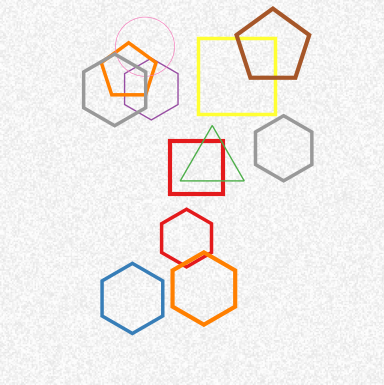[{"shape": "hexagon", "thickness": 2.5, "radius": 0.37, "center": [0.485, 0.382]}, {"shape": "square", "thickness": 3, "radius": 0.34, "center": [0.511, 0.565]}, {"shape": "hexagon", "thickness": 2.5, "radius": 0.46, "center": [0.344, 0.225]}, {"shape": "triangle", "thickness": 1, "radius": 0.48, "center": [0.551, 0.578]}, {"shape": "hexagon", "thickness": 1, "radius": 0.4, "center": [0.393, 0.769]}, {"shape": "hexagon", "thickness": 3, "radius": 0.47, "center": [0.53, 0.251]}, {"shape": "pentagon", "thickness": 2.5, "radius": 0.37, "center": [0.334, 0.814]}, {"shape": "square", "thickness": 2.5, "radius": 0.5, "center": [0.615, 0.803]}, {"shape": "pentagon", "thickness": 3, "radius": 0.5, "center": [0.709, 0.878]}, {"shape": "circle", "thickness": 0.5, "radius": 0.38, "center": [0.377, 0.879]}, {"shape": "hexagon", "thickness": 2.5, "radius": 0.42, "center": [0.737, 0.615]}, {"shape": "hexagon", "thickness": 2.5, "radius": 0.47, "center": [0.298, 0.767]}]